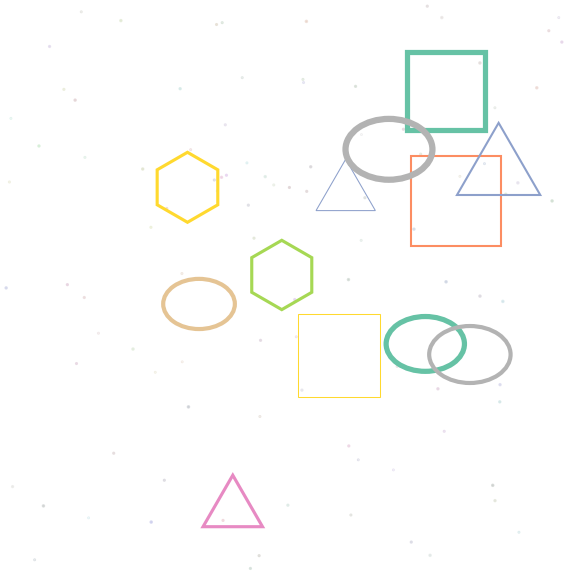[{"shape": "oval", "thickness": 2.5, "radius": 0.34, "center": [0.736, 0.404]}, {"shape": "square", "thickness": 2.5, "radius": 0.34, "center": [0.773, 0.841]}, {"shape": "square", "thickness": 1, "radius": 0.39, "center": [0.789, 0.652]}, {"shape": "triangle", "thickness": 0.5, "radius": 0.3, "center": [0.599, 0.664]}, {"shape": "triangle", "thickness": 1, "radius": 0.42, "center": [0.863, 0.703]}, {"shape": "triangle", "thickness": 1.5, "radius": 0.3, "center": [0.403, 0.117]}, {"shape": "hexagon", "thickness": 1.5, "radius": 0.3, "center": [0.488, 0.523]}, {"shape": "square", "thickness": 0.5, "radius": 0.36, "center": [0.587, 0.383]}, {"shape": "hexagon", "thickness": 1.5, "radius": 0.3, "center": [0.325, 0.675]}, {"shape": "oval", "thickness": 2, "radius": 0.31, "center": [0.345, 0.473]}, {"shape": "oval", "thickness": 3, "radius": 0.38, "center": [0.674, 0.741]}, {"shape": "oval", "thickness": 2, "radius": 0.35, "center": [0.814, 0.385]}]